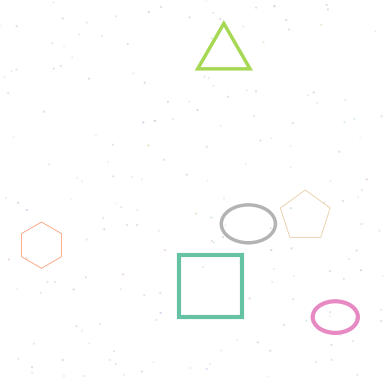[{"shape": "square", "thickness": 3, "radius": 0.4, "center": [0.547, 0.257]}, {"shape": "hexagon", "thickness": 0.5, "radius": 0.3, "center": [0.108, 0.363]}, {"shape": "oval", "thickness": 3, "radius": 0.29, "center": [0.871, 0.176]}, {"shape": "triangle", "thickness": 2.5, "radius": 0.39, "center": [0.581, 0.86]}, {"shape": "pentagon", "thickness": 0.5, "radius": 0.34, "center": [0.793, 0.439]}, {"shape": "oval", "thickness": 2.5, "radius": 0.35, "center": [0.645, 0.419]}]